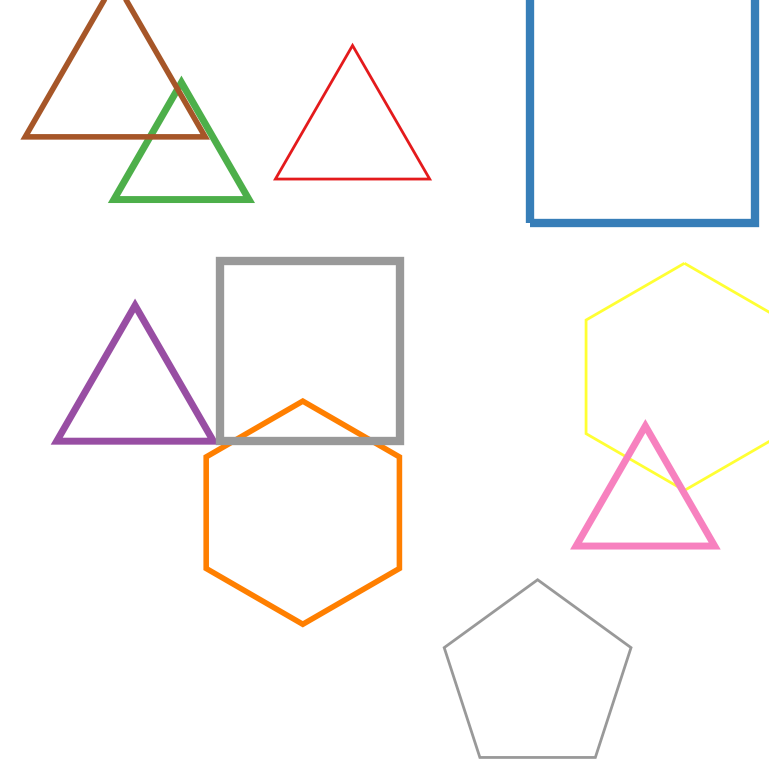[{"shape": "triangle", "thickness": 1, "radius": 0.58, "center": [0.458, 0.825]}, {"shape": "square", "thickness": 3, "radius": 0.73, "center": [0.835, 0.856]}, {"shape": "triangle", "thickness": 2.5, "radius": 0.51, "center": [0.236, 0.791]}, {"shape": "triangle", "thickness": 2.5, "radius": 0.59, "center": [0.175, 0.486]}, {"shape": "hexagon", "thickness": 2, "radius": 0.72, "center": [0.393, 0.334]}, {"shape": "hexagon", "thickness": 1, "radius": 0.74, "center": [0.889, 0.511]}, {"shape": "triangle", "thickness": 2, "radius": 0.67, "center": [0.15, 0.89]}, {"shape": "triangle", "thickness": 2.5, "radius": 0.52, "center": [0.838, 0.343]}, {"shape": "square", "thickness": 3, "radius": 0.58, "center": [0.402, 0.544]}, {"shape": "pentagon", "thickness": 1, "radius": 0.64, "center": [0.698, 0.119]}]